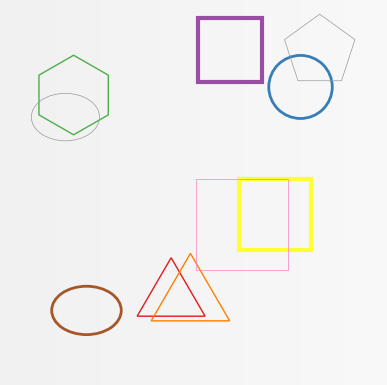[{"shape": "triangle", "thickness": 1, "radius": 0.51, "center": [0.442, 0.229]}, {"shape": "circle", "thickness": 2, "radius": 0.41, "center": [0.776, 0.774]}, {"shape": "hexagon", "thickness": 1, "radius": 0.52, "center": [0.19, 0.753]}, {"shape": "square", "thickness": 3, "radius": 0.41, "center": [0.594, 0.87]}, {"shape": "triangle", "thickness": 1, "radius": 0.58, "center": [0.491, 0.225]}, {"shape": "square", "thickness": 3, "radius": 0.46, "center": [0.71, 0.443]}, {"shape": "oval", "thickness": 2, "radius": 0.45, "center": [0.223, 0.194]}, {"shape": "square", "thickness": 0.5, "radius": 0.59, "center": [0.625, 0.416]}, {"shape": "oval", "thickness": 0.5, "radius": 0.44, "center": [0.169, 0.696]}, {"shape": "pentagon", "thickness": 0.5, "radius": 0.48, "center": [0.825, 0.868]}]